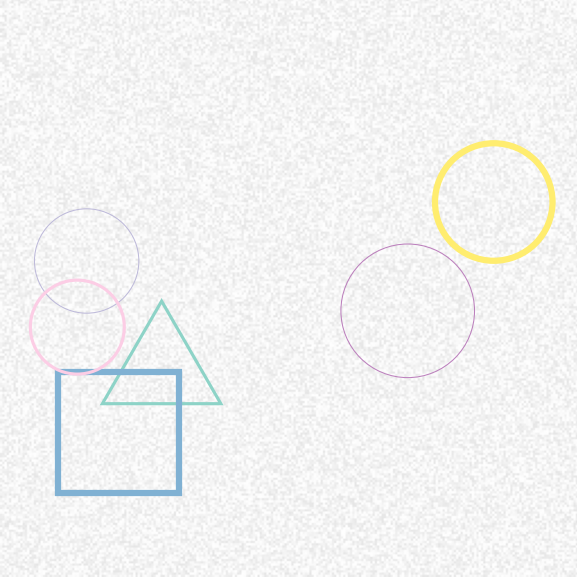[{"shape": "triangle", "thickness": 1.5, "radius": 0.59, "center": [0.28, 0.359]}, {"shape": "circle", "thickness": 0.5, "radius": 0.45, "center": [0.15, 0.547]}, {"shape": "square", "thickness": 3, "radius": 0.52, "center": [0.205, 0.251]}, {"shape": "circle", "thickness": 1.5, "radius": 0.41, "center": [0.134, 0.433]}, {"shape": "circle", "thickness": 0.5, "radius": 0.58, "center": [0.706, 0.461]}, {"shape": "circle", "thickness": 3, "radius": 0.51, "center": [0.855, 0.649]}]